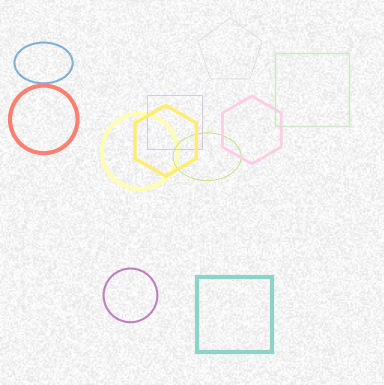[{"shape": "square", "thickness": 3, "radius": 0.49, "center": [0.609, 0.182]}, {"shape": "circle", "thickness": 3, "radius": 0.49, "center": [0.363, 0.607]}, {"shape": "square", "thickness": 0.5, "radius": 0.35, "center": [0.453, 0.683]}, {"shape": "circle", "thickness": 3, "radius": 0.44, "center": [0.114, 0.69]}, {"shape": "oval", "thickness": 1.5, "radius": 0.38, "center": [0.113, 0.837]}, {"shape": "oval", "thickness": 0.5, "radius": 0.44, "center": [0.538, 0.593]}, {"shape": "hexagon", "thickness": 2, "radius": 0.44, "center": [0.654, 0.662]}, {"shape": "pentagon", "thickness": 0.5, "radius": 0.44, "center": [0.598, 0.866]}, {"shape": "circle", "thickness": 1.5, "radius": 0.35, "center": [0.339, 0.233]}, {"shape": "square", "thickness": 1, "radius": 0.48, "center": [0.81, 0.767]}, {"shape": "hexagon", "thickness": 2.5, "radius": 0.46, "center": [0.43, 0.634]}]